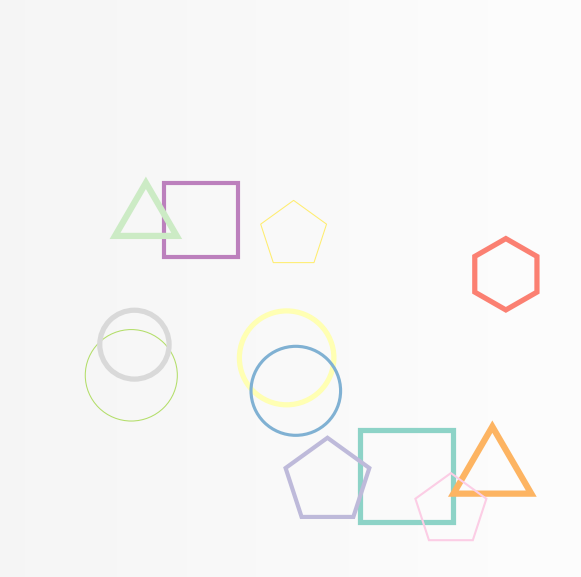[{"shape": "square", "thickness": 2.5, "radius": 0.4, "center": [0.699, 0.175]}, {"shape": "circle", "thickness": 2.5, "radius": 0.41, "center": [0.493, 0.379]}, {"shape": "pentagon", "thickness": 2, "radius": 0.38, "center": [0.563, 0.165]}, {"shape": "hexagon", "thickness": 2.5, "radius": 0.31, "center": [0.87, 0.524]}, {"shape": "circle", "thickness": 1.5, "radius": 0.39, "center": [0.509, 0.322]}, {"shape": "triangle", "thickness": 3, "radius": 0.39, "center": [0.847, 0.183]}, {"shape": "circle", "thickness": 0.5, "radius": 0.4, "center": [0.226, 0.349]}, {"shape": "pentagon", "thickness": 1, "radius": 0.32, "center": [0.776, 0.116]}, {"shape": "circle", "thickness": 2.5, "radius": 0.3, "center": [0.231, 0.402]}, {"shape": "square", "thickness": 2, "radius": 0.32, "center": [0.346, 0.618]}, {"shape": "triangle", "thickness": 3, "radius": 0.31, "center": [0.251, 0.621]}, {"shape": "pentagon", "thickness": 0.5, "radius": 0.3, "center": [0.505, 0.593]}]